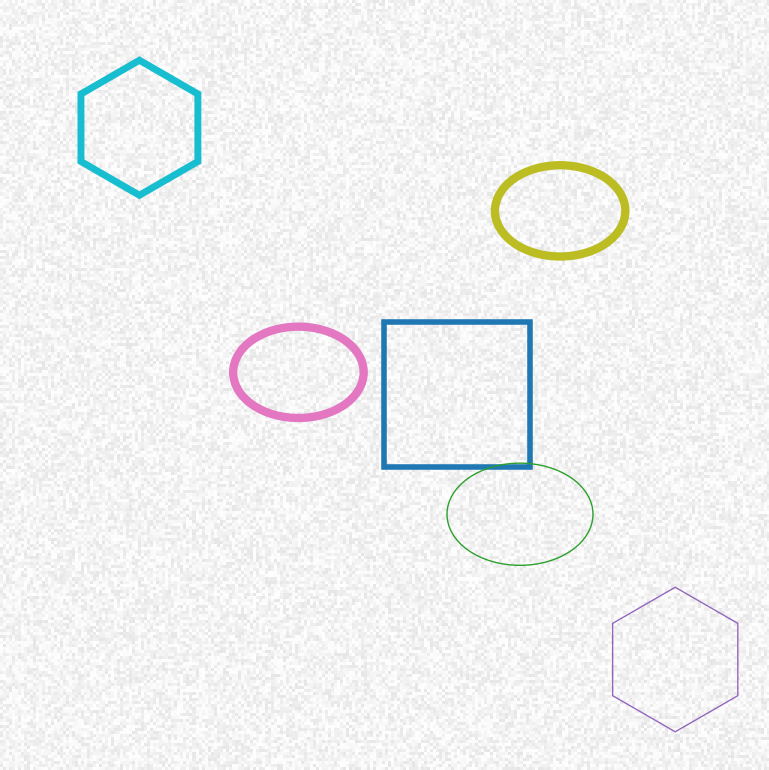[{"shape": "square", "thickness": 2, "radius": 0.47, "center": [0.593, 0.488]}, {"shape": "oval", "thickness": 0.5, "radius": 0.47, "center": [0.675, 0.332]}, {"shape": "hexagon", "thickness": 0.5, "radius": 0.47, "center": [0.877, 0.143]}, {"shape": "oval", "thickness": 3, "radius": 0.42, "center": [0.388, 0.516]}, {"shape": "oval", "thickness": 3, "radius": 0.42, "center": [0.727, 0.726]}, {"shape": "hexagon", "thickness": 2.5, "radius": 0.44, "center": [0.181, 0.834]}]